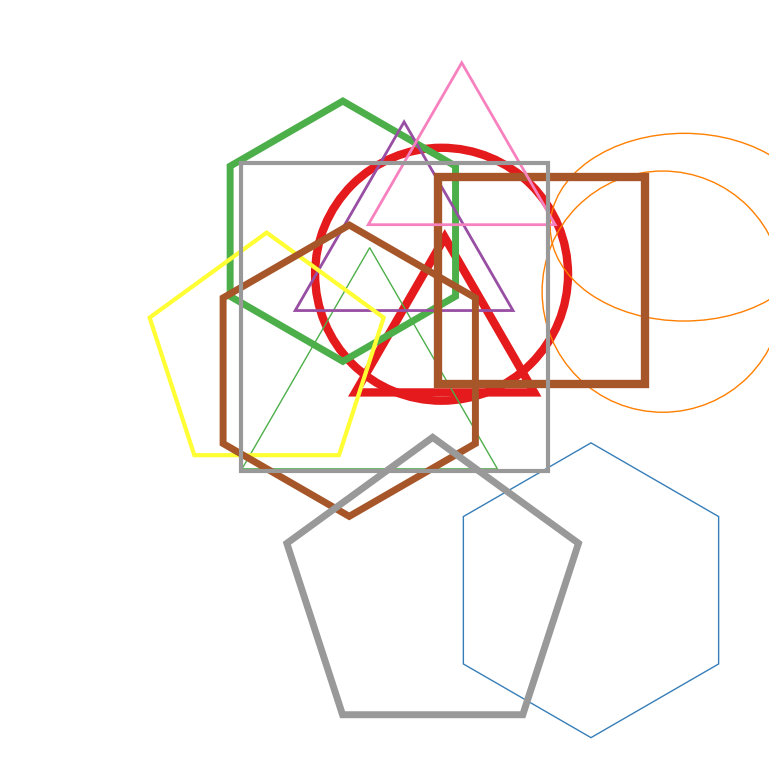[{"shape": "triangle", "thickness": 3, "radius": 0.67, "center": [0.578, 0.557]}, {"shape": "circle", "thickness": 3, "radius": 0.82, "center": [0.573, 0.644]}, {"shape": "hexagon", "thickness": 0.5, "radius": 0.96, "center": [0.768, 0.233]}, {"shape": "triangle", "thickness": 0.5, "radius": 0.96, "center": [0.48, 0.487]}, {"shape": "hexagon", "thickness": 2.5, "radius": 0.85, "center": [0.445, 0.7]}, {"shape": "triangle", "thickness": 1, "radius": 0.82, "center": [0.525, 0.678]}, {"shape": "circle", "thickness": 0.5, "radius": 0.78, "center": [0.861, 0.621]}, {"shape": "oval", "thickness": 0.5, "radius": 0.87, "center": [0.889, 0.705]}, {"shape": "pentagon", "thickness": 1.5, "radius": 0.8, "center": [0.346, 0.538]}, {"shape": "square", "thickness": 3, "radius": 0.67, "center": [0.703, 0.635]}, {"shape": "hexagon", "thickness": 2.5, "radius": 0.95, "center": [0.454, 0.519]}, {"shape": "triangle", "thickness": 1, "radius": 0.7, "center": [0.6, 0.778]}, {"shape": "pentagon", "thickness": 2.5, "radius": 1.0, "center": [0.562, 0.233]}, {"shape": "square", "thickness": 1.5, "radius": 1.0, "center": [0.512, 0.588]}]